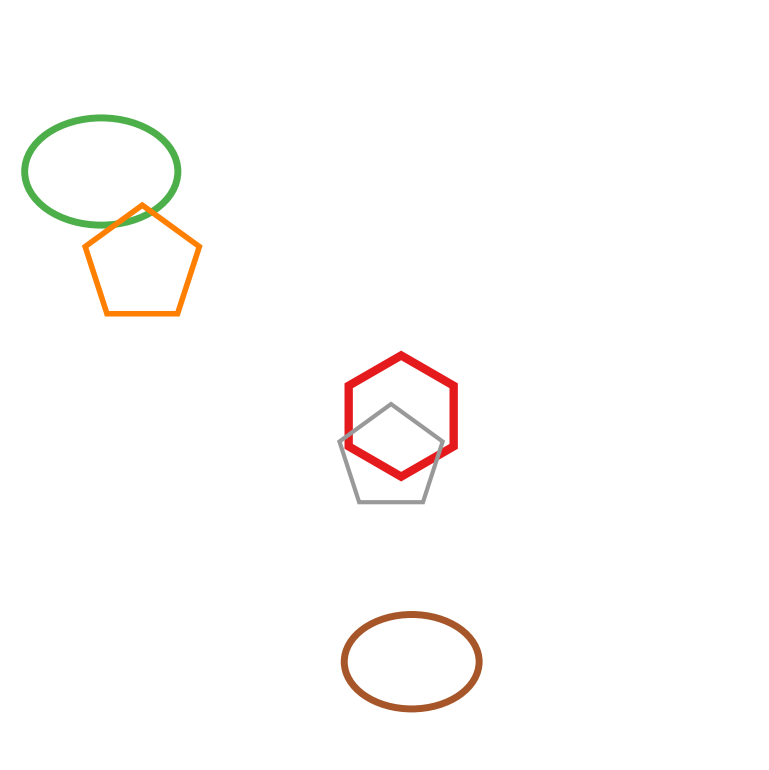[{"shape": "hexagon", "thickness": 3, "radius": 0.39, "center": [0.521, 0.46]}, {"shape": "oval", "thickness": 2.5, "radius": 0.5, "center": [0.132, 0.777]}, {"shape": "pentagon", "thickness": 2, "radius": 0.39, "center": [0.185, 0.656]}, {"shape": "oval", "thickness": 2.5, "radius": 0.44, "center": [0.535, 0.141]}, {"shape": "pentagon", "thickness": 1.5, "radius": 0.35, "center": [0.508, 0.405]}]